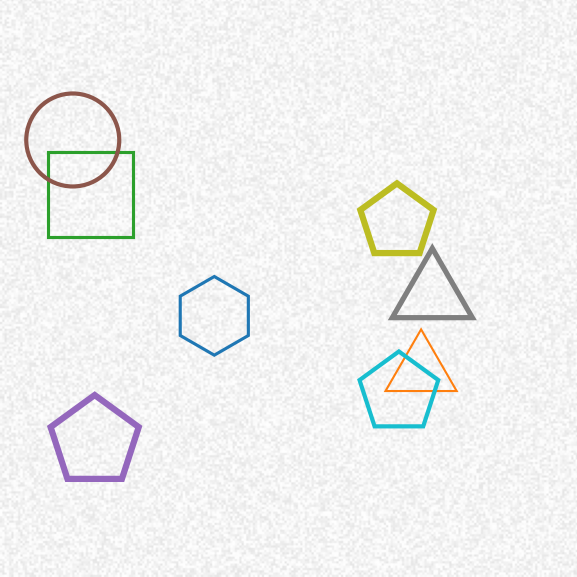[{"shape": "hexagon", "thickness": 1.5, "radius": 0.34, "center": [0.371, 0.452]}, {"shape": "triangle", "thickness": 1, "radius": 0.36, "center": [0.729, 0.358]}, {"shape": "square", "thickness": 1.5, "radius": 0.37, "center": [0.157, 0.663]}, {"shape": "pentagon", "thickness": 3, "radius": 0.4, "center": [0.164, 0.235]}, {"shape": "circle", "thickness": 2, "radius": 0.4, "center": [0.126, 0.757]}, {"shape": "triangle", "thickness": 2.5, "radius": 0.4, "center": [0.749, 0.489]}, {"shape": "pentagon", "thickness": 3, "radius": 0.33, "center": [0.687, 0.615]}, {"shape": "pentagon", "thickness": 2, "radius": 0.36, "center": [0.691, 0.319]}]